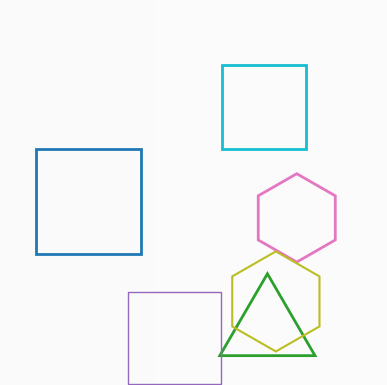[{"shape": "square", "thickness": 2, "radius": 0.68, "center": [0.228, 0.476]}, {"shape": "triangle", "thickness": 2, "radius": 0.71, "center": [0.69, 0.147]}, {"shape": "square", "thickness": 1, "radius": 0.6, "center": [0.451, 0.123]}, {"shape": "hexagon", "thickness": 2, "radius": 0.57, "center": [0.766, 0.434]}, {"shape": "hexagon", "thickness": 1.5, "radius": 0.65, "center": [0.712, 0.217]}, {"shape": "square", "thickness": 2, "radius": 0.54, "center": [0.681, 0.722]}]